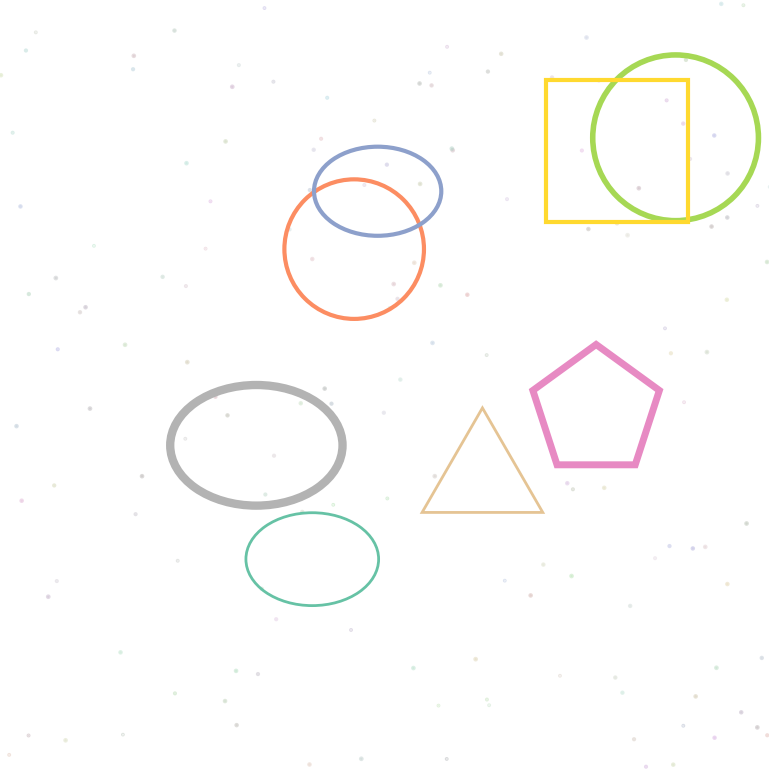[{"shape": "oval", "thickness": 1, "radius": 0.43, "center": [0.406, 0.274]}, {"shape": "circle", "thickness": 1.5, "radius": 0.45, "center": [0.46, 0.676]}, {"shape": "oval", "thickness": 1.5, "radius": 0.41, "center": [0.49, 0.752]}, {"shape": "pentagon", "thickness": 2.5, "radius": 0.43, "center": [0.774, 0.466]}, {"shape": "circle", "thickness": 2, "radius": 0.54, "center": [0.877, 0.821]}, {"shape": "square", "thickness": 1.5, "radius": 0.46, "center": [0.801, 0.804]}, {"shape": "triangle", "thickness": 1, "radius": 0.45, "center": [0.627, 0.38]}, {"shape": "oval", "thickness": 3, "radius": 0.56, "center": [0.333, 0.422]}]